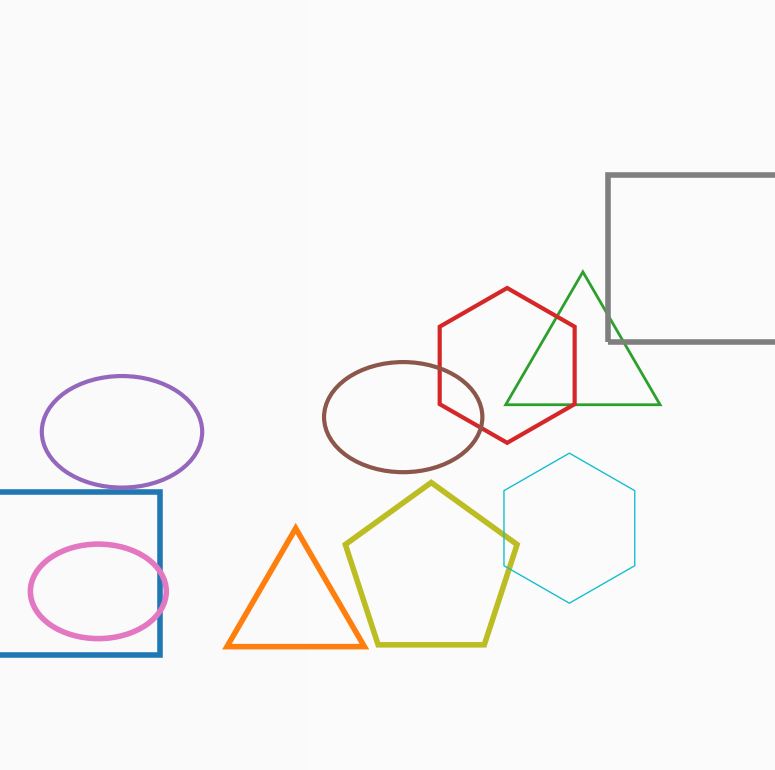[{"shape": "square", "thickness": 2, "radius": 0.53, "center": [0.101, 0.255]}, {"shape": "triangle", "thickness": 2, "radius": 0.51, "center": [0.382, 0.211]}, {"shape": "triangle", "thickness": 1, "radius": 0.58, "center": [0.752, 0.532]}, {"shape": "hexagon", "thickness": 1.5, "radius": 0.5, "center": [0.654, 0.525]}, {"shape": "oval", "thickness": 1.5, "radius": 0.52, "center": [0.157, 0.439]}, {"shape": "oval", "thickness": 1.5, "radius": 0.51, "center": [0.52, 0.458]}, {"shape": "oval", "thickness": 2, "radius": 0.44, "center": [0.127, 0.232]}, {"shape": "square", "thickness": 2, "radius": 0.54, "center": [0.893, 0.665]}, {"shape": "pentagon", "thickness": 2, "radius": 0.58, "center": [0.556, 0.257]}, {"shape": "hexagon", "thickness": 0.5, "radius": 0.49, "center": [0.735, 0.314]}]